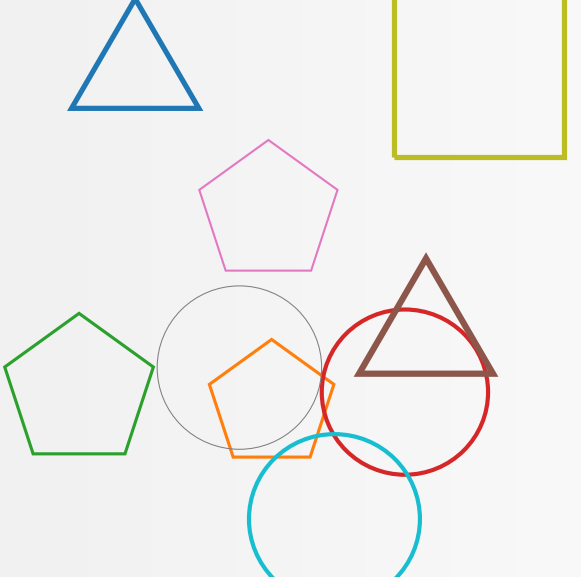[{"shape": "triangle", "thickness": 2.5, "radius": 0.63, "center": [0.233, 0.875]}, {"shape": "pentagon", "thickness": 1.5, "radius": 0.56, "center": [0.467, 0.299]}, {"shape": "pentagon", "thickness": 1.5, "radius": 0.67, "center": [0.136, 0.322]}, {"shape": "circle", "thickness": 2, "radius": 0.72, "center": [0.697, 0.32]}, {"shape": "triangle", "thickness": 3, "radius": 0.67, "center": [0.733, 0.419]}, {"shape": "pentagon", "thickness": 1, "radius": 0.63, "center": [0.462, 0.632]}, {"shape": "circle", "thickness": 0.5, "radius": 0.71, "center": [0.412, 0.363]}, {"shape": "square", "thickness": 2.5, "radius": 0.73, "center": [0.824, 0.874]}, {"shape": "circle", "thickness": 2, "radius": 0.74, "center": [0.575, 0.1]}]